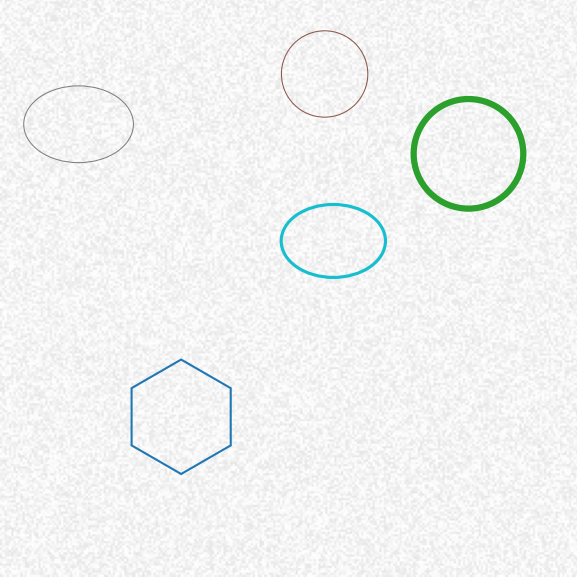[{"shape": "hexagon", "thickness": 1, "radius": 0.5, "center": [0.314, 0.277]}, {"shape": "circle", "thickness": 3, "radius": 0.47, "center": [0.811, 0.733]}, {"shape": "circle", "thickness": 0.5, "radius": 0.37, "center": [0.562, 0.871]}, {"shape": "oval", "thickness": 0.5, "radius": 0.47, "center": [0.136, 0.784]}, {"shape": "oval", "thickness": 1.5, "radius": 0.45, "center": [0.577, 0.582]}]